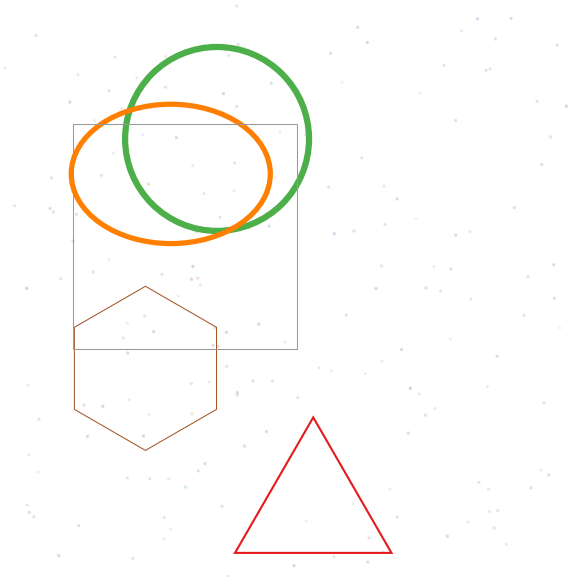[{"shape": "triangle", "thickness": 1, "radius": 0.78, "center": [0.542, 0.12]}, {"shape": "circle", "thickness": 3, "radius": 0.8, "center": [0.376, 0.759]}, {"shape": "oval", "thickness": 2.5, "radius": 0.86, "center": [0.296, 0.698]}, {"shape": "hexagon", "thickness": 0.5, "radius": 0.71, "center": [0.252, 0.361]}, {"shape": "square", "thickness": 0.5, "radius": 0.97, "center": [0.32, 0.59]}]